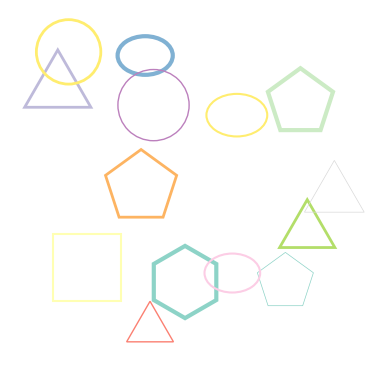[{"shape": "hexagon", "thickness": 3, "radius": 0.47, "center": [0.481, 0.268]}, {"shape": "pentagon", "thickness": 0.5, "radius": 0.38, "center": [0.741, 0.268]}, {"shape": "square", "thickness": 1.5, "radius": 0.44, "center": [0.226, 0.305]}, {"shape": "triangle", "thickness": 2, "radius": 0.5, "center": [0.15, 0.771]}, {"shape": "triangle", "thickness": 1, "radius": 0.35, "center": [0.39, 0.147]}, {"shape": "oval", "thickness": 3, "radius": 0.36, "center": [0.377, 0.856]}, {"shape": "pentagon", "thickness": 2, "radius": 0.49, "center": [0.366, 0.514]}, {"shape": "triangle", "thickness": 2, "radius": 0.41, "center": [0.798, 0.398]}, {"shape": "oval", "thickness": 1.5, "radius": 0.36, "center": [0.603, 0.291]}, {"shape": "triangle", "thickness": 0.5, "radius": 0.45, "center": [0.868, 0.494]}, {"shape": "circle", "thickness": 1, "radius": 0.46, "center": [0.399, 0.727]}, {"shape": "pentagon", "thickness": 3, "radius": 0.44, "center": [0.78, 0.734]}, {"shape": "circle", "thickness": 2, "radius": 0.42, "center": [0.178, 0.865]}, {"shape": "oval", "thickness": 1.5, "radius": 0.4, "center": [0.615, 0.701]}]